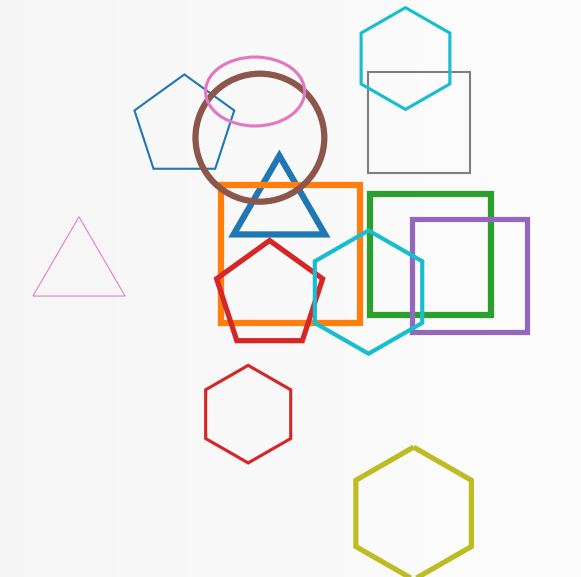[{"shape": "pentagon", "thickness": 1, "radius": 0.45, "center": [0.317, 0.78]}, {"shape": "triangle", "thickness": 3, "radius": 0.45, "center": [0.481, 0.639]}, {"shape": "square", "thickness": 3, "radius": 0.6, "center": [0.5, 0.559]}, {"shape": "square", "thickness": 3, "radius": 0.52, "center": [0.741, 0.558]}, {"shape": "pentagon", "thickness": 2.5, "radius": 0.48, "center": [0.464, 0.487]}, {"shape": "hexagon", "thickness": 1.5, "radius": 0.42, "center": [0.427, 0.282]}, {"shape": "square", "thickness": 2.5, "radius": 0.49, "center": [0.808, 0.522]}, {"shape": "circle", "thickness": 3, "radius": 0.55, "center": [0.447, 0.761]}, {"shape": "oval", "thickness": 1.5, "radius": 0.43, "center": [0.439, 0.841]}, {"shape": "triangle", "thickness": 0.5, "radius": 0.46, "center": [0.136, 0.532]}, {"shape": "square", "thickness": 1, "radius": 0.44, "center": [0.72, 0.787]}, {"shape": "hexagon", "thickness": 2.5, "radius": 0.57, "center": [0.712, 0.11]}, {"shape": "hexagon", "thickness": 2, "radius": 0.53, "center": [0.634, 0.493]}, {"shape": "hexagon", "thickness": 1.5, "radius": 0.44, "center": [0.698, 0.898]}]